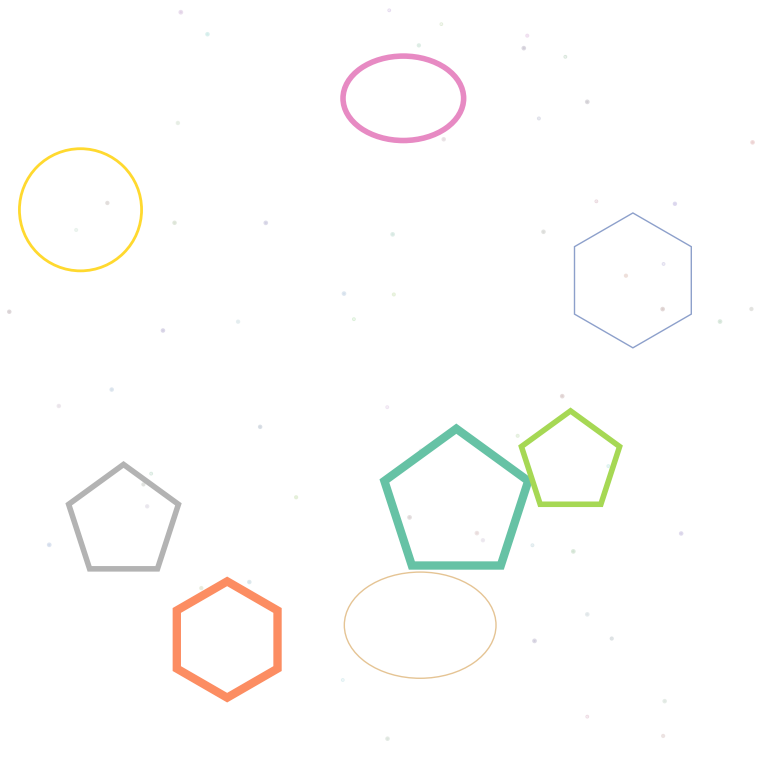[{"shape": "pentagon", "thickness": 3, "radius": 0.49, "center": [0.593, 0.345]}, {"shape": "hexagon", "thickness": 3, "radius": 0.38, "center": [0.295, 0.169]}, {"shape": "hexagon", "thickness": 0.5, "radius": 0.44, "center": [0.822, 0.636]}, {"shape": "oval", "thickness": 2, "radius": 0.39, "center": [0.524, 0.872]}, {"shape": "pentagon", "thickness": 2, "radius": 0.34, "center": [0.741, 0.399]}, {"shape": "circle", "thickness": 1, "radius": 0.4, "center": [0.105, 0.728]}, {"shape": "oval", "thickness": 0.5, "radius": 0.49, "center": [0.546, 0.188]}, {"shape": "pentagon", "thickness": 2, "radius": 0.37, "center": [0.16, 0.322]}]